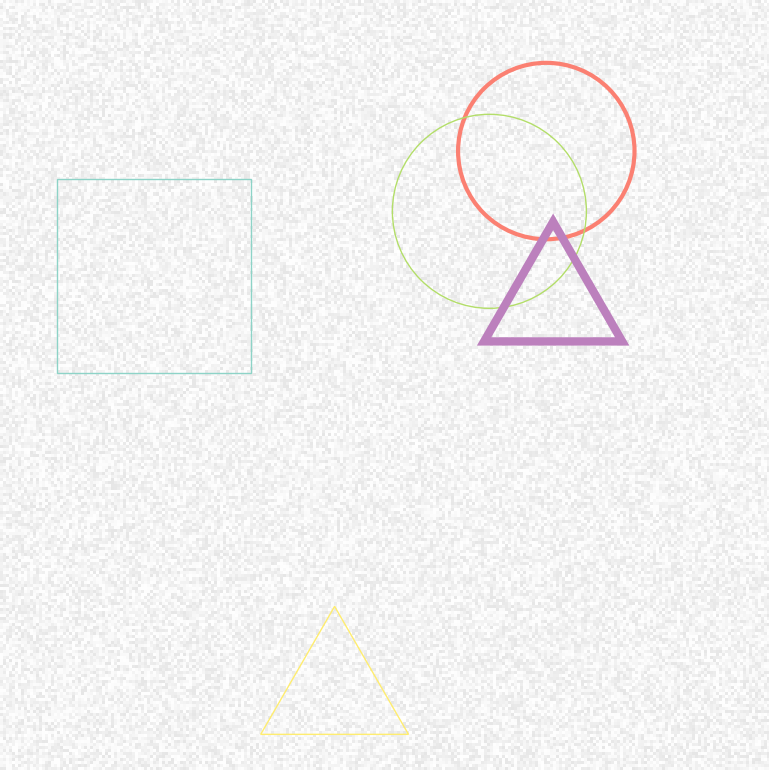[{"shape": "square", "thickness": 0.5, "radius": 0.63, "center": [0.2, 0.642]}, {"shape": "circle", "thickness": 1.5, "radius": 0.57, "center": [0.709, 0.804]}, {"shape": "circle", "thickness": 0.5, "radius": 0.63, "center": [0.636, 0.726]}, {"shape": "triangle", "thickness": 3, "radius": 0.52, "center": [0.718, 0.608]}, {"shape": "triangle", "thickness": 0.5, "radius": 0.55, "center": [0.435, 0.102]}]